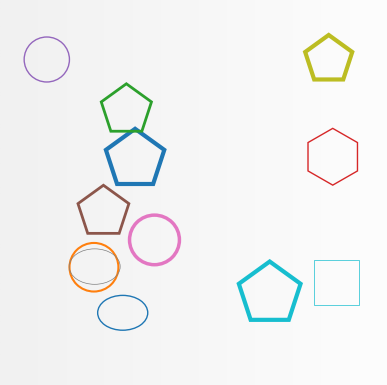[{"shape": "oval", "thickness": 1, "radius": 0.32, "center": [0.317, 0.188]}, {"shape": "pentagon", "thickness": 3, "radius": 0.4, "center": [0.349, 0.586]}, {"shape": "circle", "thickness": 1.5, "radius": 0.32, "center": [0.242, 0.306]}, {"shape": "pentagon", "thickness": 2, "radius": 0.34, "center": [0.326, 0.714]}, {"shape": "hexagon", "thickness": 1, "radius": 0.37, "center": [0.859, 0.593]}, {"shape": "circle", "thickness": 1, "radius": 0.29, "center": [0.121, 0.845]}, {"shape": "pentagon", "thickness": 2, "radius": 0.35, "center": [0.267, 0.45]}, {"shape": "circle", "thickness": 2.5, "radius": 0.32, "center": [0.399, 0.377]}, {"shape": "oval", "thickness": 0.5, "radius": 0.33, "center": [0.244, 0.308]}, {"shape": "pentagon", "thickness": 3, "radius": 0.32, "center": [0.848, 0.845]}, {"shape": "square", "thickness": 0.5, "radius": 0.29, "center": [0.867, 0.266]}, {"shape": "pentagon", "thickness": 3, "radius": 0.42, "center": [0.696, 0.237]}]